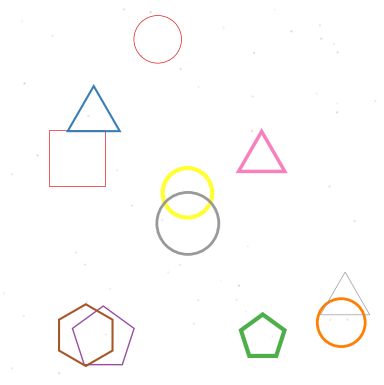[{"shape": "square", "thickness": 0.5, "radius": 0.36, "center": [0.201, 0.59]}, {"shape": "circle", "thickness": 0.5, "radius": 0.31, "center": [0.41, 0.898]}, {"shape": "triangle", "thickness": 1.5, "radius": 0.39, "center": [0.243, 0.698]}, {"shape": "pentagon", "thickness": 3, "radius": 0.3, "center": [0.682, 0.124]}, {"shape": "pentagon", "thickness": 1, "radius": 0.42, "center": [0.268, 0.121]}, {"shape": "circle", "thickness": 2, "radius": 0.31, "center": [0.886, 0.162]}, {"shape": "circle", "thickness": 3, "radius": 0.32, "center": [0.487, 0.499]}, {"shape": "hexagon", "thickness": 1.5, "radius": 0.4, "center": [0.223, 0.13]}, {"shape": "triangle", "thickness": 2.5, "radius": 0.35, "center": [0.68, 0.589]}, {"shape": "triangle", "thickness": 0.5, "radius": 0.37, "center": [0.896, 0.219]}, {"shape": "circle", "thickness": 2, "radius": 0.4, "center": [0.488, 0.42]}]